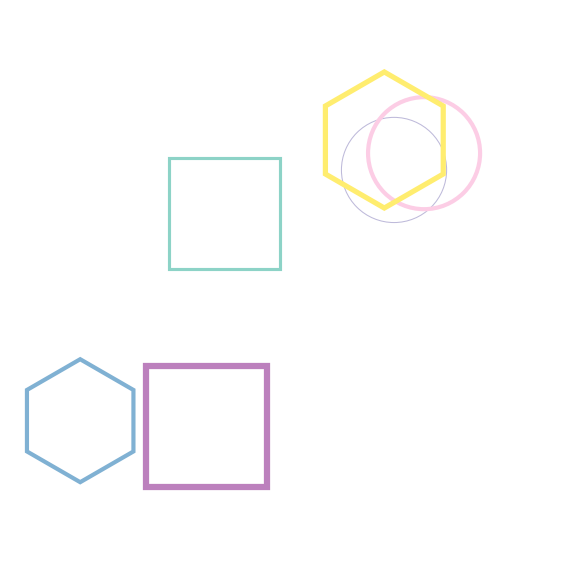[{"shape": "square", "thickness": 1.5, "radius": 0.48, "center": [0.389, 0.63]}, {"shape": "circle", "thickness": 0.5, "radius": 0.46, "center": [0.682, 0.705]}, {"shape": "hexagon", "thickness": 2, "radius": 0.53, "center": [0.139, 0.271]}, {"shape": "circle", "thickness": 2, "radius": 0.48, "center": [0.734, 0.734]}, {"shape": "square", "thickness": 3, "radius": 0.52, "center": [0.357, 0.261]}, {"shape": "hexagon", "thickness": 2.5, "radius": 0.59, "center": [0.665, 0.757]}]